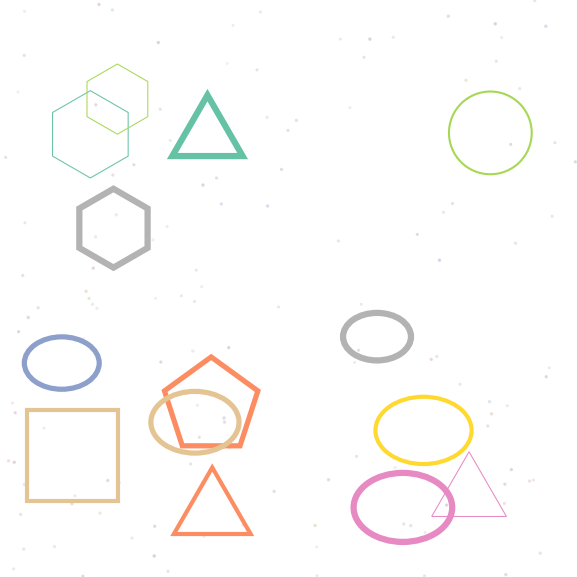[{"shape": "hexagon", "thickness": 0.5, "radius": 0.38, "center": [0.156, 0.767]}, {"shape": "triangle", "thickness": 3, "radius": 0.35, "center": [0.359, 0.764]}, {"shape": "pentagon", "thickness": 2.5, "radius": 0.43, "center": [0.366, 0.296]}, {"shape": "triangle", "thickness": 2, "radius": 0.38, "center": [0.368, 0.113]}, {"shape": "oval", "thickness": 2.5, "radius": 0.32, "center": [0.107, 0.37]}, {"shape": "triangle", "thickness": 0.5, "radius": 0.37, "center": [0.812, 0.142]}, {"shape": "oval", "thickness": 3, "radius": 0.43, "center": [0.698, 0.121]}, {"shape": "hexagon", "thickness": 0.5, "radius": 0.3, "center": [0.203, 0.828]}, {"shape": "circle", "thickness": 1, "radius": 0.36, "center": [0.849, 0.769]}, {"shape": "oval", "thickness": 2, "radius": 0.42, "center": [0.733, 0.254]}, {"shape": "square", "thickness": 2, "radius": 0.39, "center": [0.126, 0.211]}, {"shape": "oval", "thickness": 2.5, "radius": 0.38, "center": [0.338, 0.268]}, {"shape": "oval", "thickness": 3, "radius": 0.29, "center": [0.653, 0.416]}, {"shape": "hexagon", "thickness": 3, "radius": 0.34, "center": [0.196, 0.604]}]